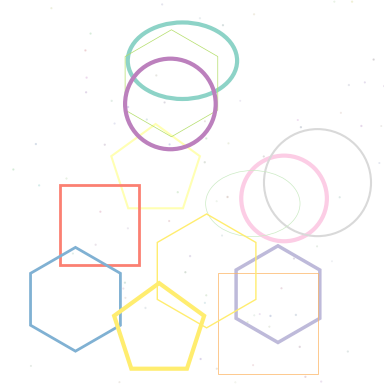[{"shape": "oval", "thickness": 3, "radius": 0.71, "center": [0.474, 0.842]}, {"shape": "pentagon", "thickness": 1.5, "radius": 0.61, "center": [0.404, 0.557]}, {"shape": "hexagon", "thickness": 2.5, "radius": 0.63, "center": [0.722, 0.236]}, {"shape": "square", "thickness": 2, "radius": 0.52, "center": [0.259, 0.416]}, {"shape": "hexagon", "thickness": 2, "radius": 0.67, "center": [0.196, 0.223]}, {"shape": "square", "thickness": 0.5, "radius": 0.65, "center": [0.696, 0.16]}, {"shape": "hexagon", "thickness": 0.5, "radius": 0.69, "center": [0.445, 0.784]}, {"shape": "circle", "thickness": 3, "radius": 0.56, "center": [0.738, 0.485]}, {"shape": "circle", "thickness": 1.5, "radius": 0.7, "center": [0.825, 0.526]}, {"shape": "circle", "thickness": 3, "radius": 0.59, "center": [0.443, 0.73]}, {"shape": "oval", "thickness": 0.5, "radius": 0.61, "center": [0.657, 0.471]}, {"shape": "pentagon", "thickness": 3, "radius": 0.61, "center": [0.413, 0.142]}, {"shape": "hexagon", "thickness": 1, "radius": 0.74, "center": [0.537, 0.296]}]